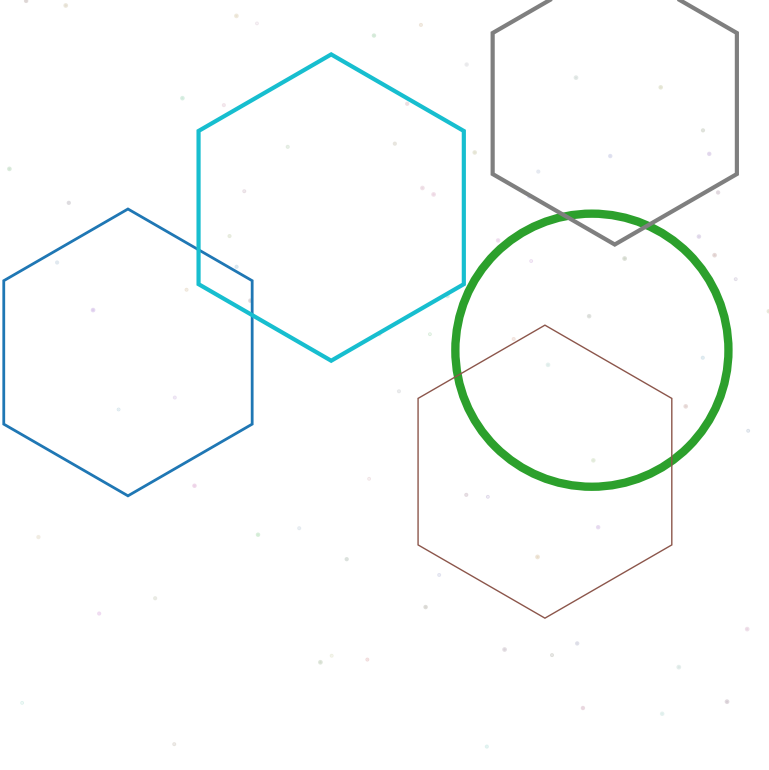[{"shape": "hexagon", "thickness": 1, "radius": 0.93, "center": [0.166, 0.542]}, {"shape": "circle", "thickness": 3, "radius": 0.89, "center": [0.769, 0.545]}, {"shape": "hexagon", "thickness": 0.5, "radius": 0.95, "center": [0.708, 0.387]}, {"shape": "hexagon", "thickness": 1.5, "radius": 0.92, "center": [0.798, 0.866]}, {"shape": "hexagon", "thickness": 1.5, "radius": 0.99, "center": [0.43, 0.73]}]